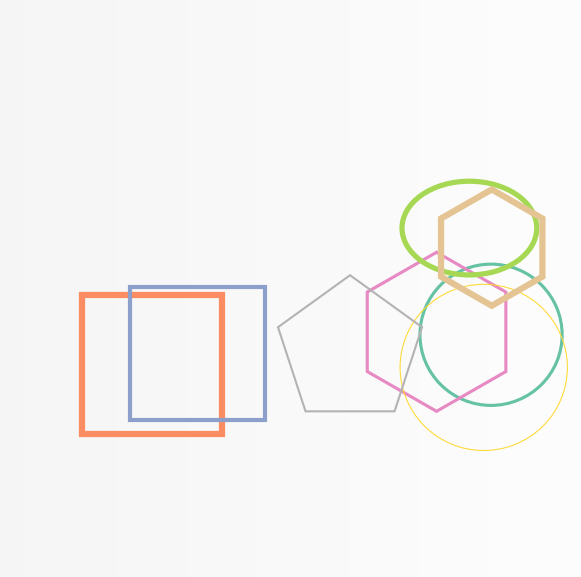[{"shape": "circle", "thickness": 1.5, "radius": 0.61, "center": [0.845, 0.419]}, {"shape": "square", "thickness": 3, "radius": 0.61, "center": [0.261, 0.368]}, {"shape": "square", "thickness": 2, "radius": 0.58, "center": [0.34, 0.387]}, {"shape": "hexagon", "thickness": 1.5, "radius": 0.69, "center": [0.751, 0.425]}, {"shape": "oval", "thickness": 2.5, "radius": 0.58, "center": [0.808, 0.604]}, {"shape": "circle", "thickness": 0.5, "radius": 0.72, "center": [0.832, 0.363]}, {"shape": "hexagon", "thickness": 3, "radius": 0.5, "center": [0.846, 0.57]}, {"shape": "pentagon", "thickness": 1, "radius": 0.65, "center": [0.602, 0.392]}]